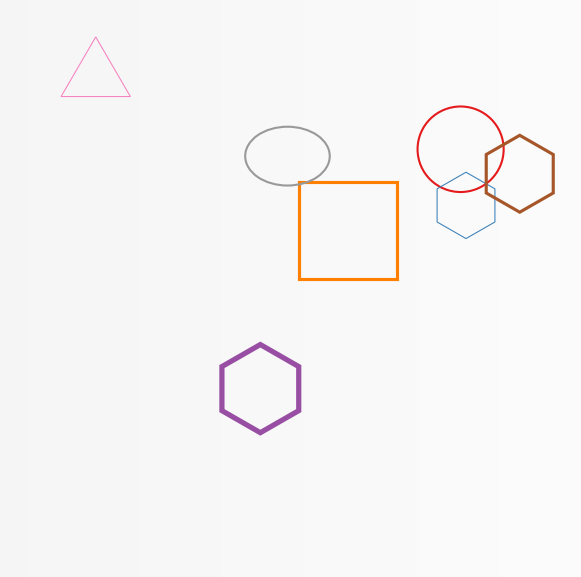[{"shape": "circle", "thickness": 1, "radius": 0.37, "center": [0.792, 0.741]}, {"shape": "hexagon", "thickness": 0.5, "radius": 0.29, "center": [0.802, 0.643]}, {"shape": "hexagon", "thickness": 2.5, "radius": 0.38, "center": [0.448, 0.326]}, {"shape": "square", "thickness": 1.5, "radius": 0.42, "center": [0.598, 0.6]}, {"shape": "hexagon", "thickness": 1.5, "radius": 0.33, "center": [0.894, 0.698]}, {"shape": "triangle", "thickness": 0.5, "radius": 0.34, "center": [0.165, 0.866]}, {"shape": "oval", "thickness": 1, "radius": 0.36, "center": [0.495, 0.729]}]